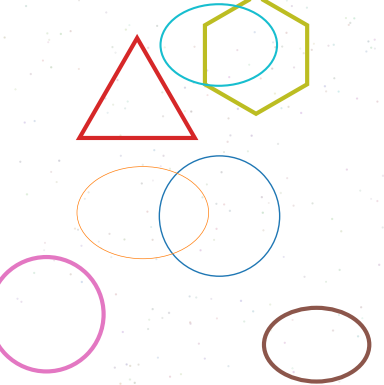[{"shape": "circle", "thickness": 1, "radius": 0.78, "center": [0.57, 0.439]}, {"shape": "oval", "thickness": 0.5, "radius": 0.85, "center": [0.371, 0.448]}, {"shape": "triangle", "thickness": 3, "radius": 0.87, "center": [0.356, 0.728]}, {"shape": "oval", "thickness": 3, "radius": 0.68, "center": [0.822, 0.105]}, {"shape": "circle", "thickness": 3, "radius": 0.74, "center": [0.121, 0.184]}, {"shape": "hexagon", "thickness": 3, "radius": 0.77, "center": [0.665, 0.858]}, {"shape": "oval", "thickness": 1.5, "radius": 0.76, "center": [0.568, 0.883]}]